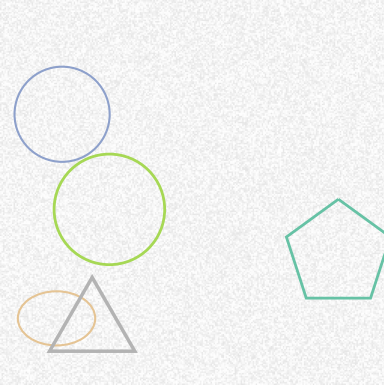[{"shape": "pentagon", "thickness": 2, "radius": 0.71, "center": [0.879, 0.341]}, {"shape": "circle", "thickness": 1.5, "radius": 0.62, "center": [0.161, 0.703]}, {"shape": "circle", "thickness": 2, "radius": 0.72, "center": [0.284, 0.456]}, {"shape": "oval", "thickness": 1.5, "radius": 0.5, "center": [0.147, 0.173]}, {"shape": "triangle", "thickness": 2.5, "radius": 0.64, "center": [0.239, 0.152]}]